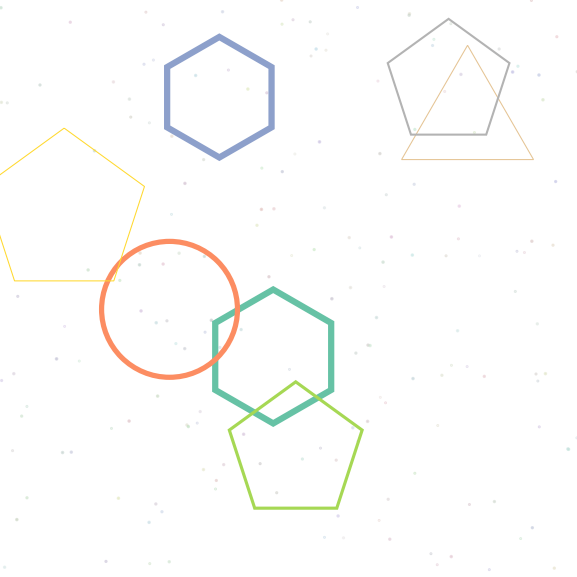[{"shape": "hexagon", "thickness": 3, "radius": 0.58, "center": [0.473, 0.382]}, {"shape": "circle", "thickness": 2.5, "radius": 0.59, "center": [0.294, 0.463]}, {"shape": "hexagon", "thickness": 3, "radius": 0.52, "center": [0.38, 0.831]}, {"shape": "pentagon", "thickness": 1.5, "radius": 0.6, "center": [0.512, 0.217]}, {"shape": "pentagon", "thickness": 0.5, "radius": 0.73, "center": [0.111, 0.631]}, {"shape": "triangle", "thickness": 0.5, "radius": 0.66, "center": [0.81, 0.789]}, {"shape": "pentagon", "thickness": 1, "radius": 0.55, "center": [0.777, 0.856]}]